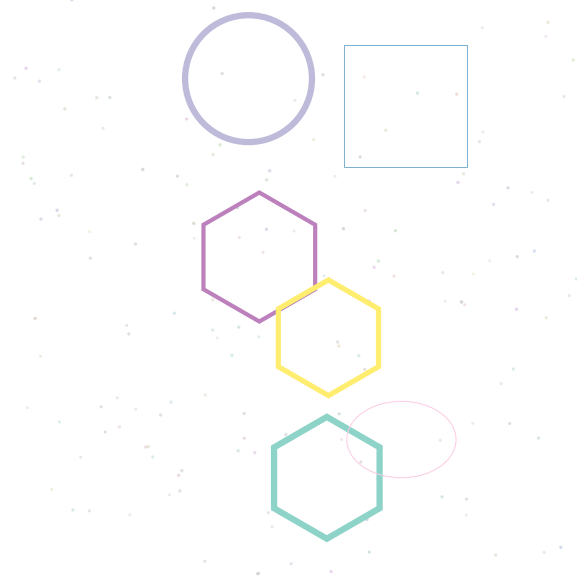[{"shape": "hexagon", "thickness": 3, "radius": 0.53, "center": [0.566, 0.172]}, {"shape": "circle", "thickness": 3, "radius": 0.55, "center": [0.43, 0.863]}, {"shape": "square", "thickness": 0.5, "radius": 0.53, "center": [0.702, 0.815]}, {"shape": "oval", "thickness": 0.5, "radius": 0.47, "center": [0.695, 0.238]}, {"shape": "hexagon", "thickness": 2, "radius": 0.56, "center": [0.449, 0.554]}, {"shape": "hexagon", "thickness": 2.5, "radius": 0.5, "center": [0.569, 0.414]}]